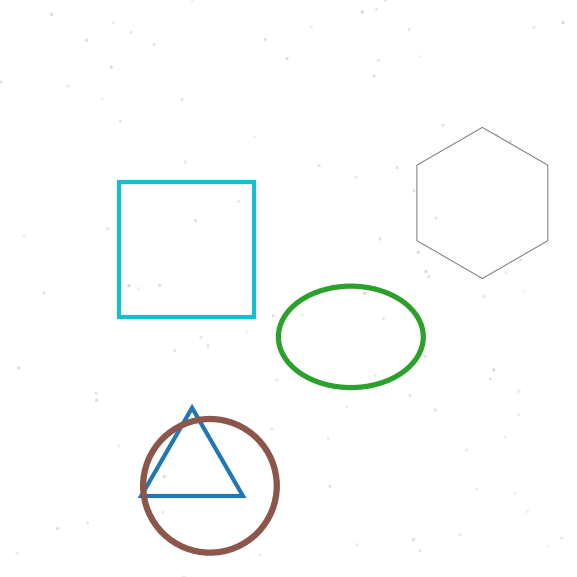[{"shape": "triangle", "thickness": 2, "radius": 0.51, "center": [0.333, 0.191]}, {"shape": "oval", "thickness": 2.5, "radius": 0.63, "center": [0.608, 0.416]}, {"shape": "circle", "thickness": 3, "radius": 0.58, "center": [0.364, 0.158]}, {"shape": "hexagon", "thickness": 0.5, "radius": 0.65, "center": [0.835, 0.648]}, {"shape": "square", "thickness": 2, "radius": 0.58, "center": [0.323, 0.567]}]